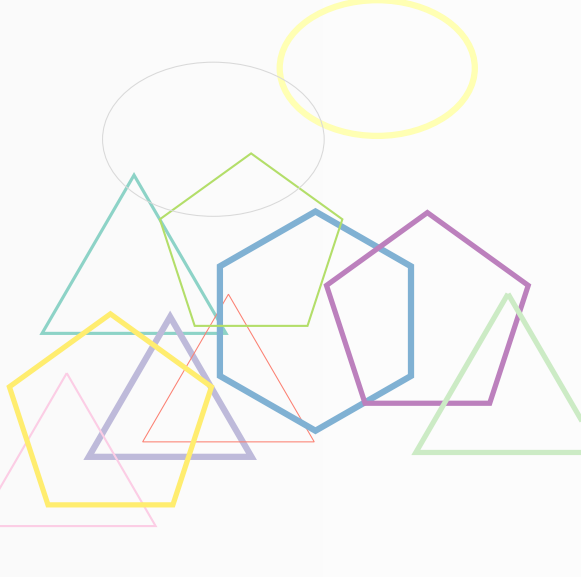[{"shape": "triangle", "thickness": 1.5, "radius": 0.91, "center": [0.231, 0.513]}, {"shape": "oval", "thickness": 3, "radius": 0.84, "center": [0.649, 0.881]}, {"shape": "triangle", "thickness": 3, "radius": 0.81, "center": [0.293, 0.289]}, {"shape": "triangle", "thickness": 0.5, "radius": 0.85, "center": [0.393, 0.319]}, {"shape": "hexagon", "thickness": 3, "radius": 0.95, "center": [0.543, 0.443]}, {"shape": "pentagon", "thickness": 1, "radius": 0.83, "center": [0.432, 0.568]}, {"shape": "triangle", "thickness": 1, "radius": 0.88, "center": [0.115, 0.176]}, {"shape": "oval", "thickness": 0.5, "radius": 0.95, "center": [0.367, 0.758]}, {"shape": "pentagon", "thickness": 2.5, "radius": 0.91, "center": [0.735, 0.448]}, {"shape": "triangle", "thickness": 2.5, "radius": 0.92, "center": [0.874, 0.307]}, {"shape": "pentagon", "thickness": 2.5, "radius": 0.91, "center": [0.19, 0.273]}]